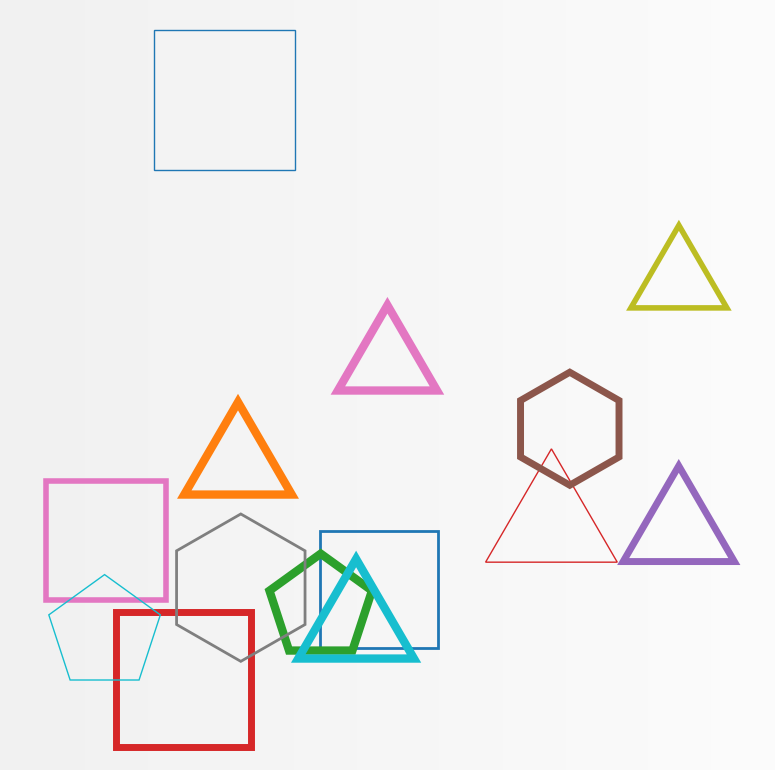[{"shape": "square", "thickness": 1, "radius": 0.38, "center": [0.489, 0.234]}, {"shape": "square", "thickness": 0.5, "radius": 0.45, "center": [0.29, 0.87]}, {"shape": "triangle", "thickness": 3, "radius": 0.4, "center": [0.307, 0.398]}, {"shape": "pentagon", "thickness": 3, "radius": 0.35, "center": [0.414, 0.211]}, {"shape": "square", "thickness": 2.5, "radius": 0.44, "center": [0.237, 0.117]}, {"shape": "triangle", "thickness": 0.5, "radius": 0.49, "center": [0.712, 0.319]}, {"shape": "triangle", "thickness": 2.5, "radius": 0.41, "center": [0.876, 0.312]}, {"shape": "hexagon", "thickness": 2.5, "radius": 0.37, "center": [0.735, 0.443]}, {"shape": "square", "thickness": 2, "radius": 0.39, "center": [0.137, 0.298]}, {"shape": "triangle", "thickness": 3, "radius": 0.37, "center": [0.5, 0.53]}, {"shape": "hexagon", "thickness": 1, "radius": 0.48, "center": [0.311, 0.237]}, {"shape": "triangle", "thickness": 2, "radius": 0.36, "center": [0.876, 0.636]}, {"shape": "triangle", "thickness": 3, "radius": 0.43, "center": [0.459, 0.188]}, {"shape": "pentagon", "thickness": 0.5, "radius": 0.38, "center": [0.135, 0.178]}]